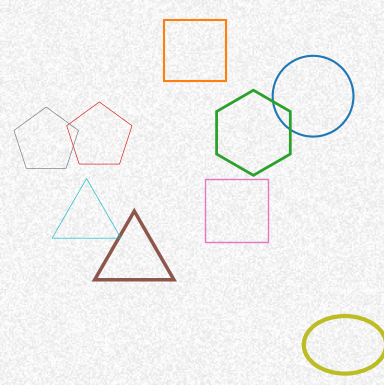[{"shape": "circle", "thickness": 1.5, "radius": 0.52, "center": [0.813, 0.75]}, {"shape": "square", "thickness": 1.5, "radius": 0.4, "center": [0.507, 0.868]}, {"shape": "hexagon", "thickness": 2, "radius": 0.55, "center": [0.658, 0.655]}, {"shape": "pentagon", "thickness": 0.5, "radius": 0.45, "center": [0.258, 0.646]}, {"shape": "triangle", "thickness": 2.5, "radius": 0.59, "center": [0.349, 0.333]}, {"shape": "square", "thickness": 1, "radius": 0.41, "center": [0.615, 0.453]}, {"shape": "pentagon", "thickness": 0.5, "radius": 0.44, "center": [0.12, 0.634]}, {"shape": "oval", "thickness": 3, "radius": 0.53, "center": [0.896, 0.104]}, {"shape": "triangle", "thickness": 0.5, "radius": 0.52, "center": [0.225, 0.433]}]